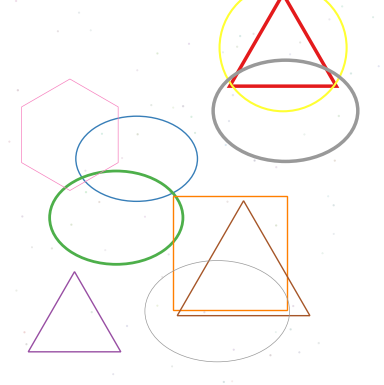[{"shape": "triangle", "thickness": 2.5, "radius": 0.8, "center": [0.735, 0.856]}, {"shape": "oval", "thickness": 1, "radius": 0.79, "center": [0.355, 0.588]}, {"shape": "oval", "thickness": 2, "radius": 0.87, "center": [0.302, 0.435]}, {"shape": "triangle", "thickness": 1, "radius": 0.69, "center": [0.194, 0.156]}, {"shape": "square", "thickness": 1, "radius": 0.74, "center": [0.597, 0.344]}, {"shape": "circle", "thickness": 1.5, "radius": 0.83, "center": [0.735, 0.876]}, {"shape": "triangle", "thickness": 1, "radius": 0.99, "center": [0.633, 0.28]}, {"shape": "hexagon", "thickness": 0.5, "radius": 0.72, "center": [0.182, 0.65]}, {"shape": "oval", "thickness": 0.5, "radius": 0.94, "center": [0.564, 0.192]}, {"shape": "oval", "thickness": 2.5, "radius": 0.94, "center": [0.742, 0.712]}]